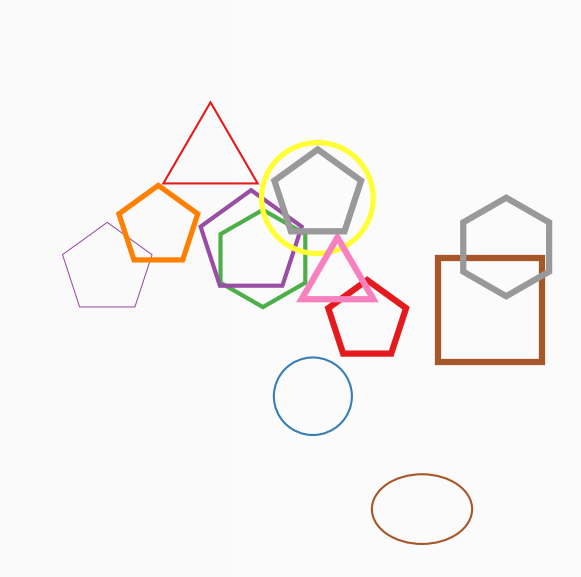[{"shape": "triangle", "thickness": 1, "radius": 0.47, "center": [0.362, 0.728]}, {"shape": "pentagon", "thickness": 3, "radius": 0.35, "center": [0.632, 0.444]}, {"shape": "circle", "thickness": 1, "radius": 0.34, "center": [0.538, 0.313]}, {"shape": "hexagon", "thickness": 2, "radius": 0.42, "center": [0.452, 0.552]}, {"shape": "pentagon", "thickness": 2, "radius": 0.46, "center": [0.432, 0.578]}, {"shape": "pentagon", "thickness": 0.5, "radius": 0.4, "center": [0.185, 0.533]}, {"shape": "pentagon", "thickness": 2.5, "radius": 0.36, "center": [0.272, 0.607]}, {"shape": "circle", "thickness": 2.5, "radius": 0.48, "center": [0.546, 0.656]}, {"shape": "square", "thickness": 3, "radius": 0.45, "center": [0.843, 0.462]}, {"shape": "oval", "thickness": 1, "radius": 0.43, "center": [0.726, 0.118]}, {"shape": "triangle", "thickness": 3, "radius": 0.36, "center": [0.581, 0.517]}, {"shape": "hexagon", "thickness": 3, "radius": 0.43, "center": [0.871, 0.571]}, {"shape": "pentagon", "thickness": 3, "radius": 0.39, "center": [0.547, 0.662]}]